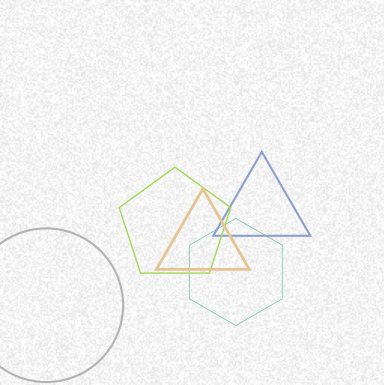[{"shape": "hexagon", "thickness": 0.5, "radius": 0.7, "center": [0.613, 0.294]}, {"shape": "triangle", "thickness": 1.5, "radius": 0.73, "center": [0.68, 0.46]}, {"shape": "pentagon", "thickness": 1, "radius": 0.76, "center": [0.454, 0.414]}, {"shape": "triangle", "thickness": 2, "radius": 0.7, "center": [0.527, 0.37]}, {"shape": "circle", "thickness": 1.5, "radius": 1.0, "center": [0.12, 0.207]}]